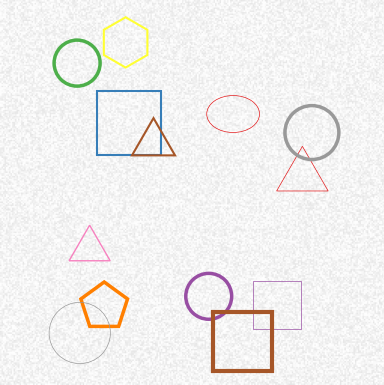[{"shape": "oval", "thickness": 0.5, "radius": 0.34, "center": [0.606, 0.704]}, {"shape": "triangle", "thickness": 0.5, "radius": 0.39, "center": [0.785, 0.543]}, {"shape": "square", "thickness": 1.5, "radius": 0.42, "center": [0.335, 0.681]}, {"shape": "circle", "thickness": 2.5, "radius": 0.3, "center": [0.2, 0.836]}, {"shape": "circle", "thickness": 2.5, "radius": 0.3, "center": [0.542, 0.23]}, {"shape": "square", "thickness": 0.5, "radius": 0.31, "center": [0.72, 0.209]}, {"shape": "pentagon", "thickness": 2.5, "radius": 0.32, "center": [0.271, 0.204]}, {"shape": "hexagon", "thickness": 1.5, "radius": 0.33, "center": [0.326, 0.89]}, {"shape": "square", "thickness": 3, "radius": 0.38, "center": [0.629, 0.113]}, {"shape": "triangle", "thickness": 1.5, "radius": 0.32, "center": [0.399, 0.629]}, {"shape": "triangle", "thickness": 1, "radius": 0.31, "center": [0.233, 0.353]}, {"shape": "circle", "thickness": 2.5, "radius": 0.35, "center": [0.81, 0.656]}, {"shape": "circle", "thickness": 0.5, "radius": 0.4, "center": [0.207, 0.135]}]